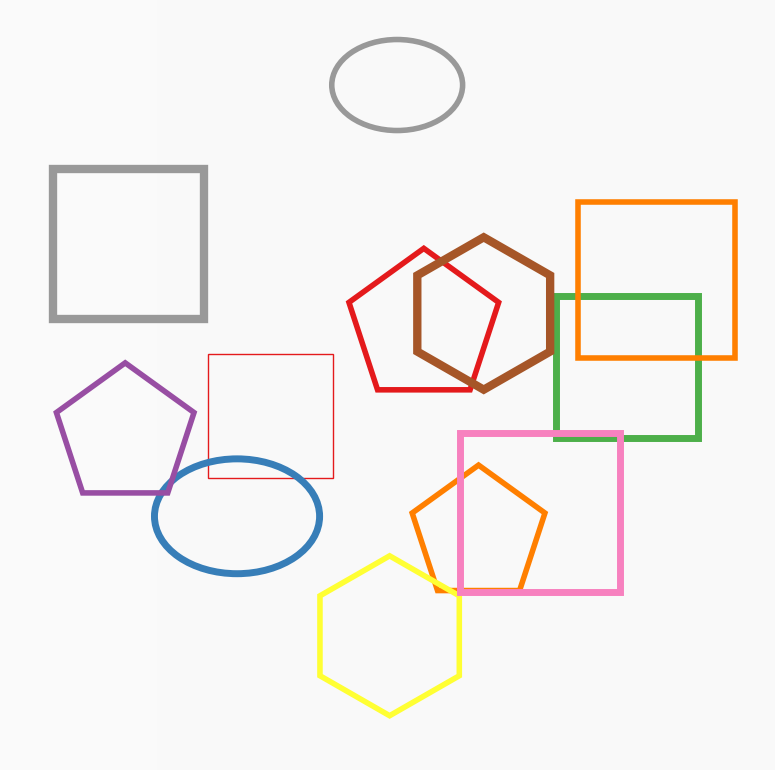[{"shape": "square", "thickness": 0.5, "radius": 0.4, "center": [0.349, 0.46]}, {"shape": "pentagon", "thickness": 2, "radius": 0.51, "center": [0.547, 0.576]}, {"shape": "oval", "thickness": 2.5, "radius": 0.53, "center": [0.306, 0.33]}, {"shape": "square", "thickness": 2.5, "radius": 0.46, "center": [0.809, 0.523]}, {"shape": "pentagon", "thickness": 2, "radius": 0.47, "center": [0.162, 0.435]}, {"shape": "pentagon", "thickness": 2, "radius": 0.45, "center": [0.617, 0.306]}, {"shape": "square", "thickness": 2, "radius": 0.51, "center": [0.847, 0.636]}, {"shape": "hexagon", "thickness": 2, "radius": 0.52, "center": [0.503, 0.174]}, {"shape": "hexagon", "thickness": 3, "radius": 0.49, "center": [0.624, 0.593]}, {"shape": "square", "thickness": 2.5, "radius": 0.52, "center": [0.697, 0.335]}, {"shape": "square", "thickness": 3, "radius": 0.49, "center": [0.166, 0.684]}, {"shape": "oval", "thickness": 2, "radius": 0.42, "center": [0.513, 0.89]}]